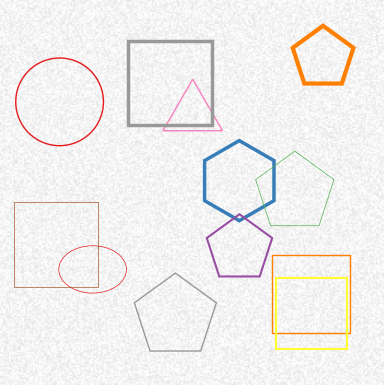[{"shape": "circle", "thickness": 1, "radius": 0.57, "center": [0.155, 0.735]}, {"shape": "oval", "thickness": 0.5, "radius": 0.44, "center": [0.241, 0.3]}, {"shape": "hexagon", "thickness": 2.5, "radius": 0.52, "center": [0.622, 0.531]}, {"shape": "pentagon", "thickness": 0.5, "radius": 0.54, "center": [0.766, 0.5]}, {"shape": "pentagon", "thickness": 1.5, "radius": 0.45, "center": [0.622, 0.354]}, {"shape": "pentagon", "thickness": 3, "radius": 0.41, "center": [0.839, 0.85]}, {"shape": "square", "thickness": 1, "radius": 0.5, "center": [0.808, 0.236]}, {"shape": "square", "thickness": 1.5, "radius": 0.46, "center": [0.809, 0.185]}, {"shape": "square", "thickness": 0.5, "radius": 0.55, "center": [0.146, 0.365]}, {"shape": "triangle", "thickness": 1, "radius": 0.45, "center": [0.501, 0.705]}, {"shape": "pentagon", "thickness": 1, "radius": 0.56, "center": [0.455, 0.179]}, {"shape": "square", "thickness": 2.5, "radius": 0.55, "center": [0.442, 0.785]}]